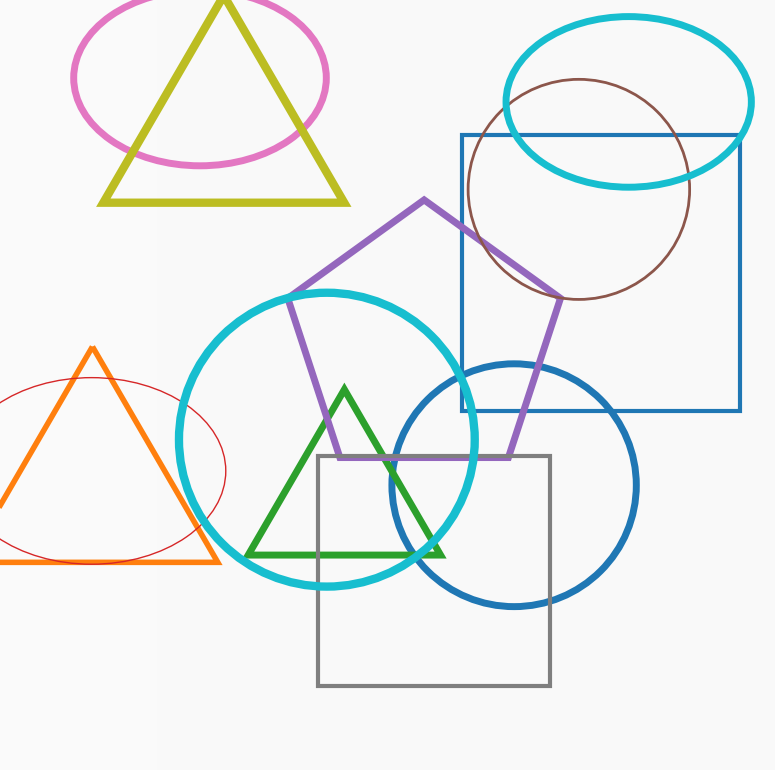[{"shape": "circle", "thickness": 2.5, "radius": 0.79, "center": [0.663, 0.37]}, {"shape": "square", "thickness": 1.5, "radius": 0.9, "center": [0.776, 0.645]}, {"shape": "triangle", "thickness": 2, "radius": 0.93, "center": [0.119, 0.363]}, {"shape": "triangle", "thickness": 2.5, "radius": 0.72, "center": [0.444, 0.351]}, {"shape": "oval", "thickness": 0.5, "radius": 0.87, "center": [0.118, 0.388]}, {"shape": "pentagon", "thickness": 2.5, "radius": 0.92, "center": [0.547, 0.555]}, {"shape": "circle", "thickness": 1, "radius": 0.71, "center": [0.747, 0.754]}, {"shape": "oval", "thickness": 2.5, "radius": 0.81, "center": [0.258, 0.899]}, {"shape": "square", "thickness": 1.5, "radius": 0.75, "center": [0.56, 0.259]}, {"shape": "triangle", "thickness": 3, "radius": 0.9, "center": [0.289, 0.826]}, {"shape": "circle", "thickness": 3, "radius": 0.95, "center": [0.422, 0.429]}, {"shape": "oval", "thickness": 2.5, "radius": 0.79, "center": [0.811, 0.868]}]